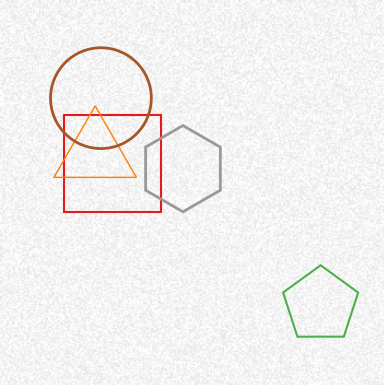[{"shape": "square", "thickness": 1.5, "radius": 0.63, "center": [0.291, 0.577]}, {"shape": "pentagon", "thickness": 1.5, "radius": 0.51, "center": [0.833, 0.208]}, {"shape": "triangle", "thickness": 1, "radius": 0.62, "center": [0.247, 0.601]}, {"shape": "circle", "thickness": 2, "radius": 0.65, "center": [0.262, 0.745]}, {"shape": "hexagon", "thickness": 2, "radius": 0.56, "center": [0.475, 0.562]}]